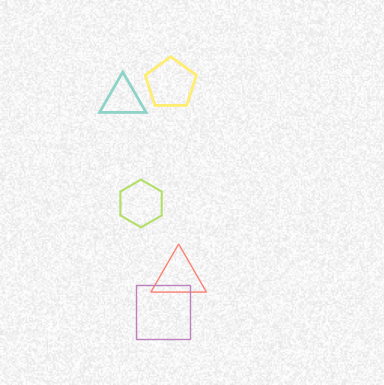[{"shape": "triangle", "thickness": 2, "radius": 0.35, "center": [0.319, 0.743]}, {"shape": "triangle", "thickness": 1, "radius": 0.42, "center": [0.464, 0.283]}, {"shape": "hexagon", "thickness": 1.5, "radius": 0.31, "center": [0.366, 0.471]}, {"shape": "square", "thickness": 1, "radius": 0.35, "center": [0.424, 0.19]}, {"shape": "pentagon", "thickness": 2, "radius": 0.35, "center": [0.444, 0.783]}]